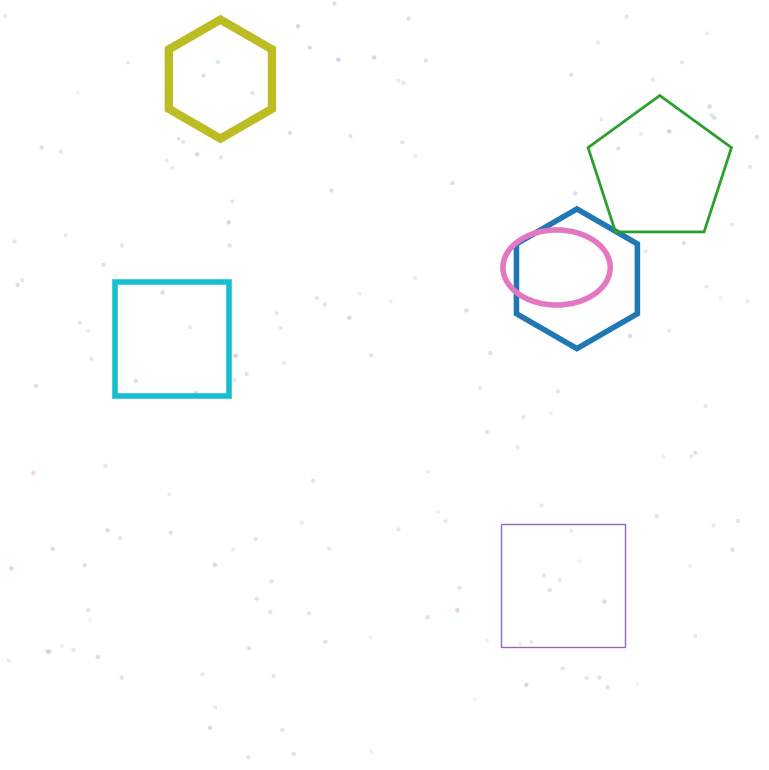[{"shape": "hexagon", "thickness": 2, "radius": 0.45, "center": [0.749, 0.638]}, {"shape": "pentagon", "thickness": 1, "radius": 0.49, "center": [0.857, 0.778]}, {"shape": "square", "thickness": 0.5, "radius": 0.4, "center": [0.731, 0.239]}, {"shape": "oval", "thickness": 2, "radius": 0.35, "center": [0.723, 0.653]}, {"shape": "hexagon", "thickness": 3, "radius": 0.39, "center": [0.286, 0.897]}, {"shape": "square", "thickness": 2, "radius": 0.37, "center": [0.224, 0.56]}]